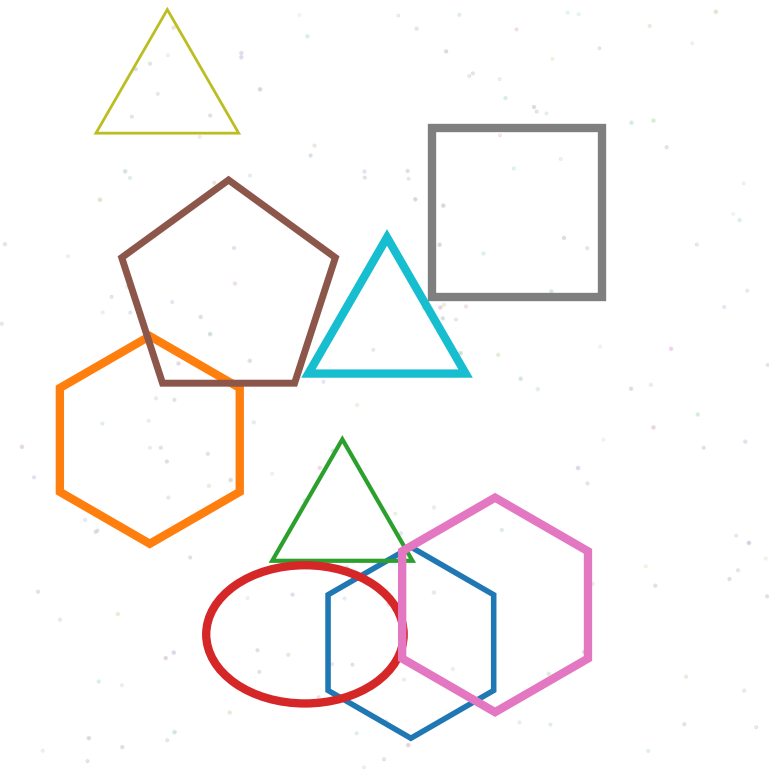[{"shape": "hexagon", "thickness": 2, "radius": 0.62, "center": [0.534, 0.165]}, {"shape": "hexagon", "thickness": 3, "radius": 0.67, "center": [0.195, 0.429]}, {"shape": "triangle", "thickness": 1.5, "radius": 0.53, "center": [0.445, 0.324]}, {"shape": "oval", "thickness": 3, "radius": 0.64, "center": [0.396, 0.176]}, {"shape": "pentagon", "thickness": 2.5, "radius": 0.73, "center": [0.297, 0.62]}, {"shape": "hexagon", "thickness": 3, "radius": 0.7, "center": [0.643, 0.214]}, {"shape": "square", "thickness": 3, "radius": 0.55, "center": [0.671, 0.724]}, {"shape": "triangle", "thickness": 1, "radius": 0.54, "center": [0.217, 0.881]}, {"shape": "triangle", "thickness": 3, "radius": 0.59, "center": [0.503, 0.574]}]